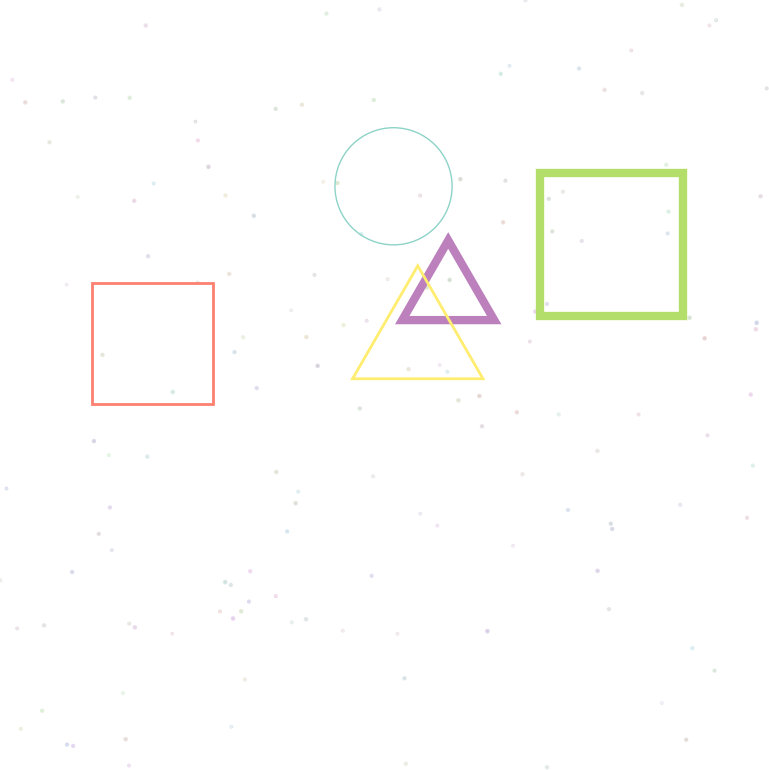[{"shape": "circle", "thickness": 0.5, "radius": 0.38, "center": [0.511, 0.758]}, {"shape": "square", "thickness": 1, "radius": 0.39, "center": [0.199, 0.554]}, {"shape": "square", "thickness": 3, "radius": 0.46, "center": [0.794, 0.682]}, {"shape": "triangle", "thickness": 3, "radius": 0.34, "center": [0.582, 0.619]}, {"shape": "triangle", "thickness": 1, "radius": 0.49, "center": [0.543, 0.557]}]